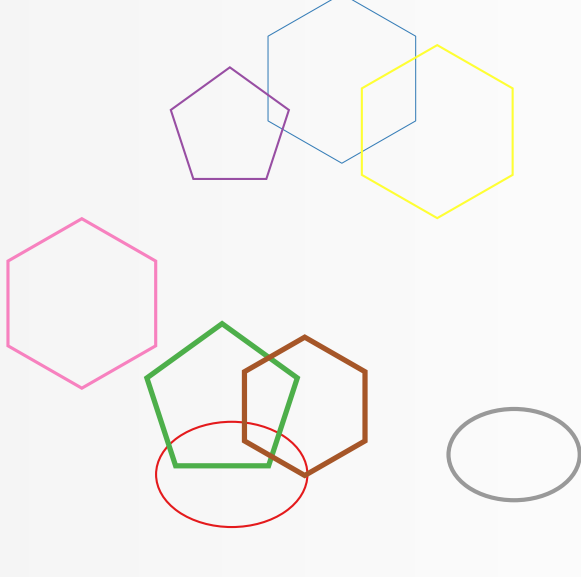[{"shape": "oval", "thickness": 1, "radius": 0.65, "center": [0.399, 0.178]}, {"shape": "hexagon", "thickness": 0.5, "radius": 0.73, "center": [0.588, 0.863]}, {"shape": "pentagon", "thickness": 2.5, "radius": 0.68, "center": [0.382, 0.303]}, {"shape": "pentagon", "thickness": 1, "radius": 0.53, "center": [0.395, 0.776]}, {"shape": "hexagon", "thickness": 1, "radius": 0.75, "center": [0.752, 0.771]}, {"shape": "hexagon", "thickness": 2.5, "radius": 0.6, "center": [0.524, 0.296]}, {"shape": "hexagon", "thickness": 1.5, "radius": 0.73, "center": [0.141, 0.474]}, {"shape": "oval", "thickness": 2, "radius": 0.56, "center": [0.884, 0.212]}]